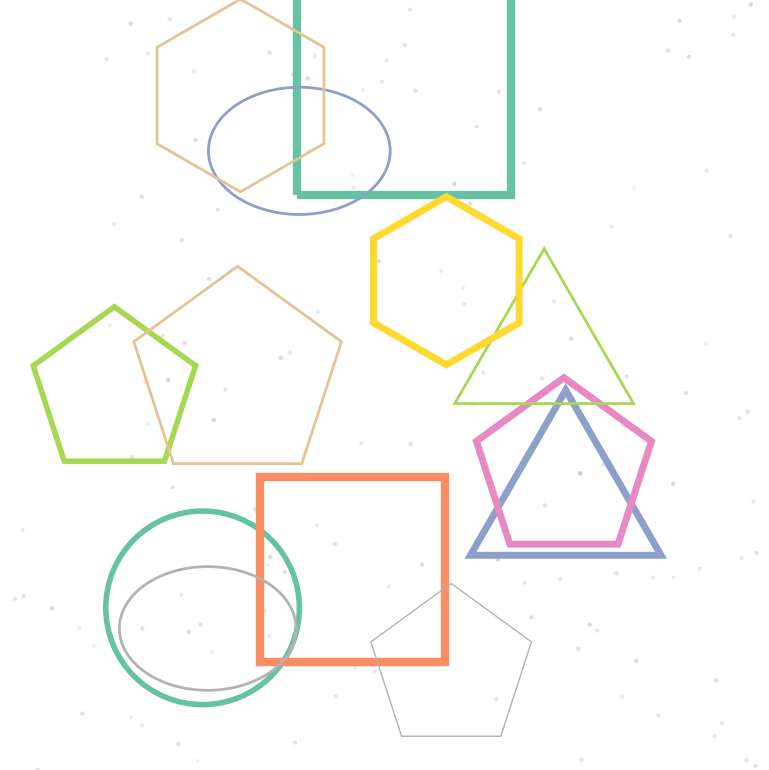[{"shape": "circle", "thickness": 2, "radius": 0.63, "center": [0.263, 0.211]}, {"shape": "square", "thickness": 3, "radius": 0.69, "center": [0.525, 0.886]}, {"shape": "square", "thickness": 3, "radius": 0.6, "center": [0.458, 0.26]}, {"shape": "oval", "thickness": 1, "radius": 0.59, "center": [0.389, 0.804]}, {"shape": "triangle", "thickness": 2.5, "radius": 0.71, "center": [0.735, 0.35]}, {"shape": "pentagon", "thickness": 2.5, "radius": 0.6, "center": [0.732, 0.39]}, {"shape": "pentagon", "thickness": 2, "radius": 0.55, "center": [0.149, 0.491]}, {"shape": "triangle", "thickness": 1, "radius": 0.67, "center": [0.707, 0.543]}, {"shape": "hexagon", "thickness": 2.5, "radius": 0.55, "center": [0.58, 0.635]}, {"shape": "hexagon", "thickness": 1, "radius": 0.63, "center": [0.312, 0.876]}, {"shape": "pentagon", "thickness": 1, "radius": 0.71, "center": [0.309, 0.512]}, {"shape": "pentagon", "thickness": 0.5, "radius": 0.55, "center": [0.586, 0.133]}, {"shape": "oval", "thickness": 1, "radius": 0.57, "center": [0.27, 0.184]}]